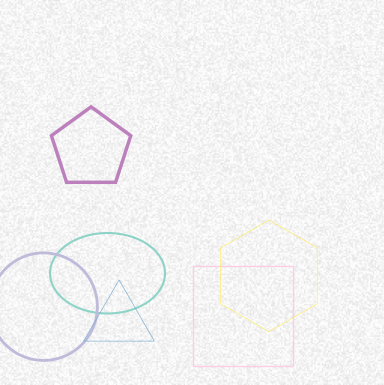[{"shape": "oval", "thickness": 1.5, "radius": 0.75, "center": [0.279, 0.29]}, {"shape": "circle", "thickness": 2, "radius": 0.7, "center": [0.113, 0.203]}, {"shape": "triangle", "thickness": 0.5, "radius": 0.53, "center": [0.309, 0.167]}, {"shape": "square", "thickness": 1, "radius": 0.65, "center": [0.631, 0.18]}, {"shape": "pentagon", "thickness": 2.5, "radius": 0.54, "center": [0.237, 0.614]}, {"shape": "hexagon", "thickness": 0.5, "radius": 0.72, "center": [0.698, 0.284]}]